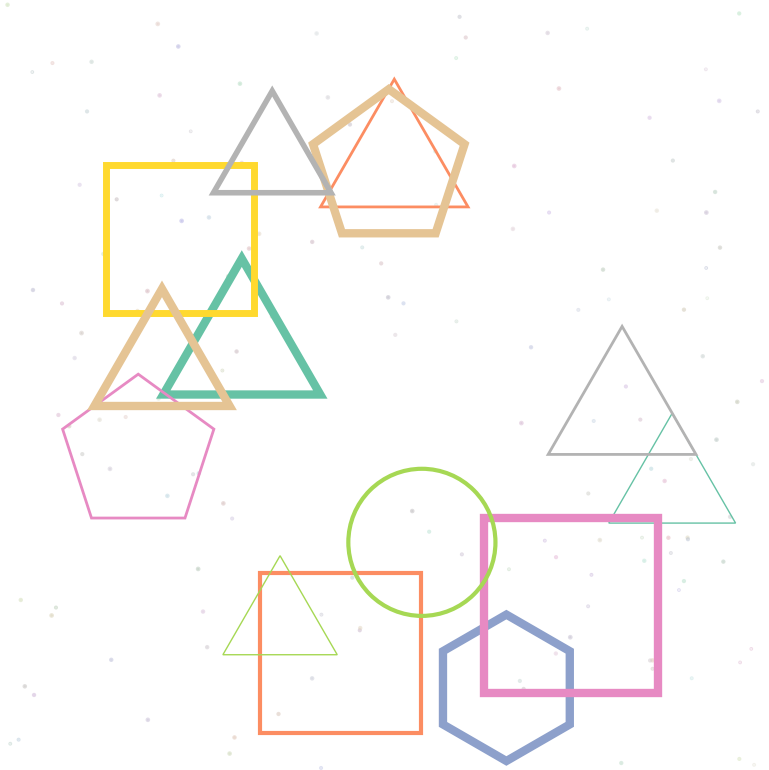[{"shape": "triangle", "thickness": 3, "radius": 0.59, "center": [0.314, 0.546]}, {"shape": "triangle", "thickness": 0.5, "radius": 0.48, "center": [0.873, 0.368]}, {"shape": "triangle", "thickness": 1, "radius": 0.55, "center": [0.512, 0.787]}, {"shape": "square", "thickness": 1.5, "radius": 0.52, "center": [0.442, 0.152]}, {"shape": "hexagon", "thickness": 3, "radius": 0.48, "center": [0.658, 0.107]}, {"shape": "pentagon", "thickness": 1, "radius": 0.52, "center": [0.18, 0.411]}, {"shape": "square", "thickness": 3, "radius": 0.57, "center": [0.742, 0.214]}, {"shape": "triangle", "thickness": 0.5, "radius": 0.43, "center": [0.364, 0.193]}, {"shape": "circle", "thickness": 1.5, "radius": 0.48, "center": [0.548, 0.296]}, {"shape": "square", "thickness": 2.5, "radius": 0.48, "center": [0.234, 0.689]}, {"shape": "triangle", "thickness": 3, "radius": 0.51, "center": [0.21, 0.523]}, {"shape": "pentagon", "thickness": 3, "radius": 0.52, "center": [0.505, 0.781]}, {"shape": "triangle", "thickness": 1, "radius": 0.55, "center": [0.808, 0.465]}, {"shape": "triangle", "thickness": 2, "radius": 0.44, "center": [0.354, 0.794]}]